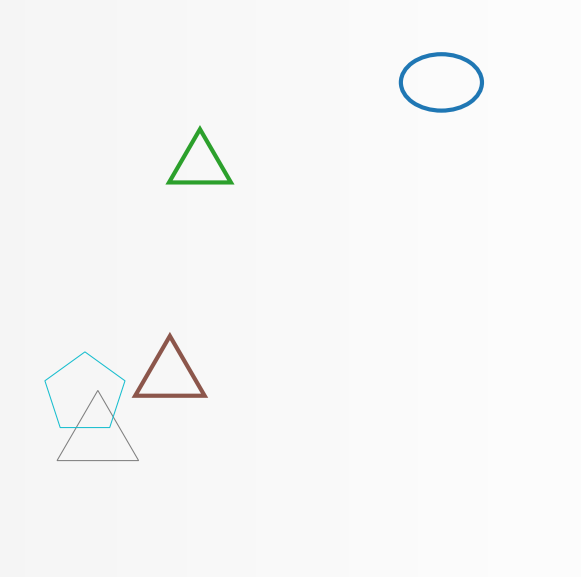[{"shape": "oval", "thickness": 2, "radius": 0.35, "center": [0.759, 0.856]}, {"shape": "triangle", "thickness": 2, "radius": 0.31, "center": [0.344, 0.714]}, {"shape": "triangle", "thickness": 2, "radius": 0.34, "center": [0.292, 0.348]}, {"shape": "triangle", "thickness": 0.5, "radius": 0.41, "center": [0.168, 0.242]}, {"shape": "pentagon", "thickness": 0.5, "radius": 0.36, "center": [0.146, 0.317]}]